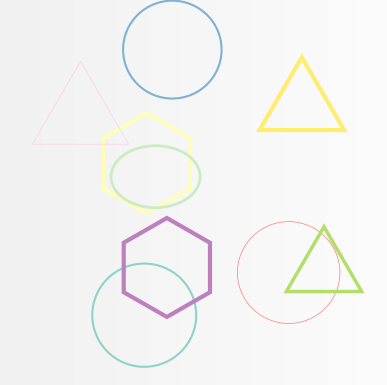[{"shape": "circle", "thickness": 1.5, "radius": 0.67, "center": [0.372, 0.181]}, {"shape": "hexagon", "thickness": 2.5, "radius": 0.65, "center": [0.379, 0.576]}, {"shape": "circle", "thickness": 0.5, "radius": 0.66, "center": [0.745, 0.292]}, {"shape": "circle", "thickness": 1.5, "radius": 0.64, "center": [0.445, 0.871]}, {"shape": "triangle", "thickness": 2.5, "radius": 0.56, "center": [0.836, 0.299]}, {"shape": "triangle", "thickness": 0.5, "radius": 0.72, "center": [0.208, 0.697]}, {"shape": "hexagon", "thickness": 3, "radius": 0.64, "center": [0.431, 0.305]}, {"shape": "oval", "thickness": 2, "radius": 0.57, "center": [0.401, 0.541]}, {"shape": "triangle", "thickness": 3, "radius": 0.63, "center": [0.779, 0.725]}]